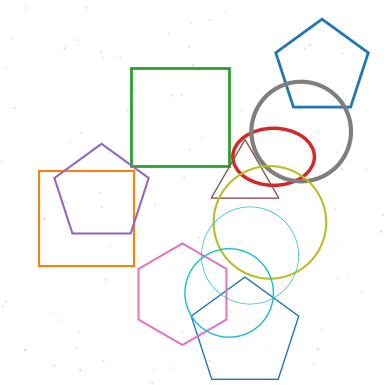[{"shape": "pentagon", "thickness": 1, "radius": 0.73, "center": [0.636, 0.134]}, {"shape": "pentagon", "thickness": 2, "radius": 0.63, "center": [0.836, 0.824]}, {"shape": "square", "thickness": 1.5, "radius": 0.62, "center": [0.225, 0.432]}, {"shape": "square", "thickness": 2, "radius": 0.63, "center": [0.468, 0.696]}, {"shape": "oval", "thickness": 2.5, "radius": 0.53, "center": [0.711, 0.593]}, {"shape": "pentagon", "thickness": 1.5, "radius": 0.64, "center": [0.264, 0.498]}, {"shape": "triangle", "thickness": 1, "radius": 0.51, "center": [0.637, 0.536]}, {"shape": "hexagon", "thickness": 1.5, "radius": 0.66, "center": [0.474, 0.236]}, {"shape": "circle", "thickness": 3, "radius": 0.65, "center": [0.782, 0.658]}, {"shape": "circle", "thickness": 1.5, "radius": 0.73, "center": [0.701, 0.422]}, {"shape": "circle", "thickness": 1, "radius": 0.57, "center": [0.595, 0.239]}, {"shape": "circle", "thickness": 0.5, "radius": 0.63, "center": [0.65, 0.336]}]